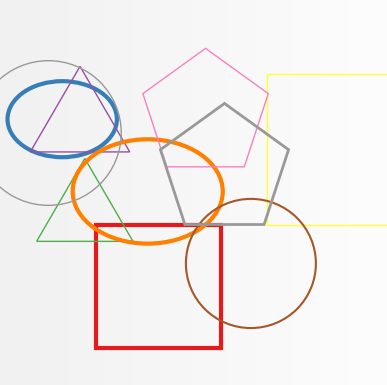[{"shape": "square", "thickness": 3, "radius": 0.8, "center": [0.409, 0.256]}, {"shape": "oval", "thickness": 3, "radius": 0.71, "center": [0.161, 0.69]}, {"shape": "triangle", "thickness": 1, "radius": 0.72, "center": [0.219, 0.445]}, {"shape": "triangle", "thickness": 1, "radius": 0.74, "center": [0.207, 0.679]}, {"shape": "oval", "thickness": 3, "radius": 0.97, "center": [0.381, 0.503]}, {"shape": "square", "thickness": 1, "radius": 0.98, "center": [0.884, 0.611]}, {"shape": "circle", "thickness": 1.5, "radius": 0.84, "center": [0.647, 0.316]}, {"shape": "pentagon", "thickness": 1, "radius": 0.85, "center": [0.53, 0.704]}, {"shape": "circle", "thickness": 1, "radius": 0.94, "center": [0.125, 0.655]}, {"shape": "pentagon", "thickness": 2, "radius": 0.87, "center": [0.579, 0.558]}]